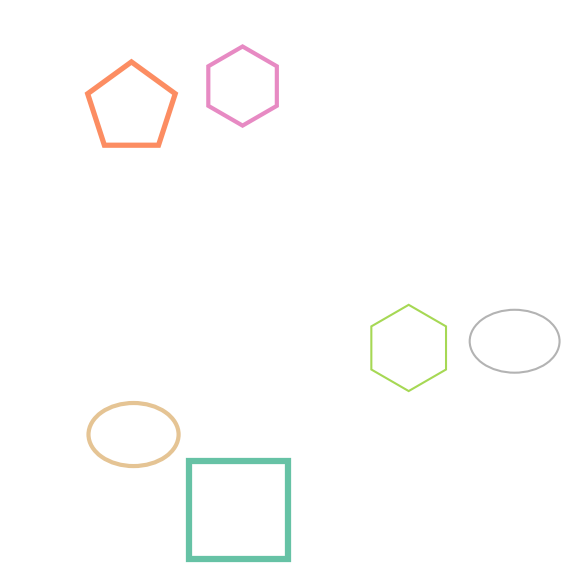[{"shape": "square", "thickness": 3, "radius": 0.43, "center": [0.413, 0.116]}, {"shape": "pentagon", "thickness": 2.5, "radius": 0.4, "center": [0.228, 0.812]}, {"shape": "hexagon", "thickness": 2, "radius": 0.34, "center": [0.42, 0.85]}, {"shape": "hexagon", "thickness": 1, "radius": 0.37, "center": [0.708, 0.397]}, {"shape": "oval", "thickness": 2, "radius": 0.39, "center": [0.231, 0.247]}, {"shape": "oval", "thickness": 1, "radius": 0.39, "center": [0.891, 0.408]}]